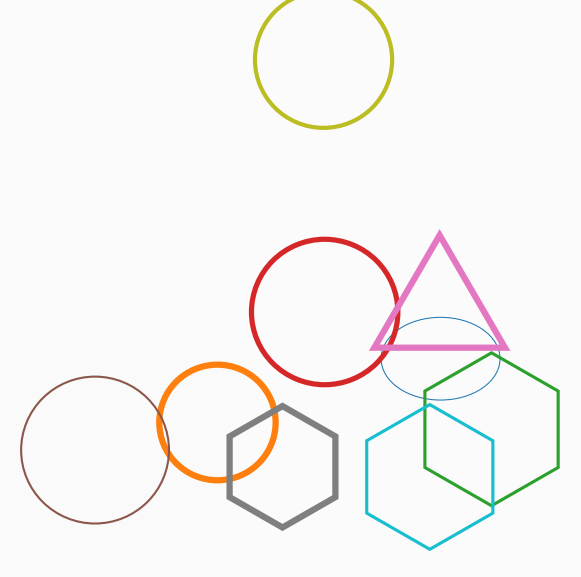[{"shape": "oval", "thickness": 0.5, "radius": 0.51, "center": [0.758, 0.378]}, {"shape": "circle", "thickness": 3, "radius": 0.5, "center": [0.374, 0.268]}, {"shape": "hexagon", "thickness": 1.5, "radius": 0.66, "center": [0.846, 0.256]}, {"shape": "circle", "thickness": 2.5, "radius": 0.63, "center": [0.559, 0.459]}, {"shape": "circle", "thickness": 1, "radius": 0.64, "center": [0.164, 0.22]}, {"shape": "triangle", "thickness": 3, "radius": 0.65, "center": [0.756, 0.462]}, {"shape": "hexagon", "thickness": 3, "radius": 0.53, "center": [0.486, 0.191]}, {"shape": "circle", "thickness": 2, "radius": 0.59, "center": [0.557, 0.896]}, {"shape": "hexagon", "thickness": 1.5, "radius": 0.63, "center": [0.739, 0.173]}]